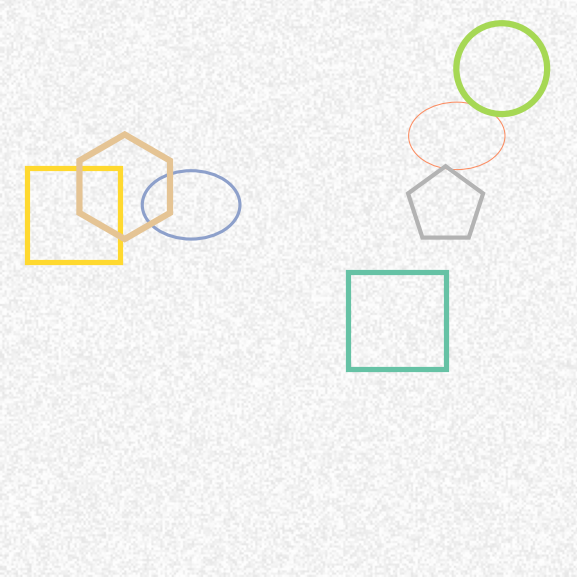[{"shape": "square", "thickness": 2.5, "radius": 0.42, "center": [0.687, 0.444]}, {"shape": "oval", "thickness": 0.5, "radius": 0.42, "center": [0.791, 0.764]}, {"shape": "oval", "thickness": 1.5, "radius": 0.42, "center": [0.331, 0.644]}, {"shape": "circle", "thickness": 3, "radius": 0.39, "center": [0.869, 0.88]}, {"shape": "square", "thickness": 2.5, "radius": 0.4, "center": [0.127, 0.627]}, {"shape": "hexagon", "thickness": 3, "radius": 0.45, "center": [0.216, 0.676]}, {"shape": "pentagon", "thickness": 2, "radius": 0.34, "center": [0.772, 0.643]}]